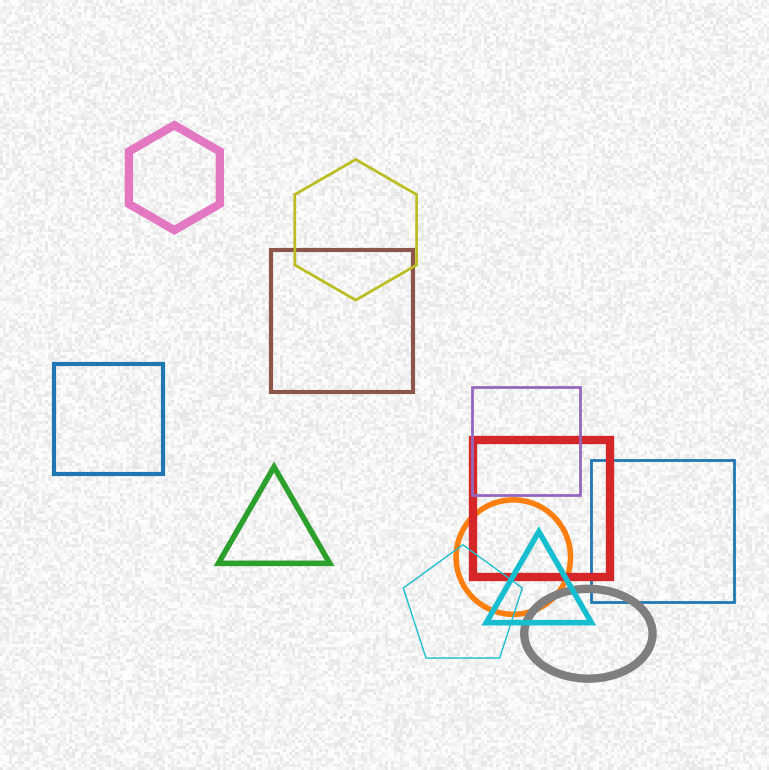[{"shape": "square", "thickness": 1, "radius": 0.46, "center": [0.86, 0.31]}, {"shape": "square", "thickness": 1.5, "radius": 0.35, "center": [0.141, 0.456]}, {"shape": "circle", "thickness": 2, "radius": 0.37, "center": [0.667, 0.276]}, {"shape": "triangle", "thickness": 2, "radius": 0.42, "center": [0.356, 0.31]}, {"shape": "square", "thickness": 3, "radius": 0.44, "center": [0.703, 0.34]}, {"shape": "square", "thickness": 1, "radius": 0.35, "center": [0.683, 0.427]}, {"shape": "square", "thickness": 1.5, "radius": 0.46, "center": [0.445, 0.583]}, {"shape": "hexagon", "thickness": 3, "radius": 0.34, "center": [0.226, 0.769]}, {"shape": "oval", "thickness": 3, "radius": 0.42, "center": [0.764, 0.177]}, {"shape": "hexagon", "thickness": 1, "radius": 0.46, "center": [0.462, 0.702]}, {"shape": "pentagon", "thickness": 0.5, "radius": 0.41, "center": [0.601, 0.211]}, {"shape": "triangle", "thickness": 2, "radius": 0.39, "center": [0.7, 0.231]}]